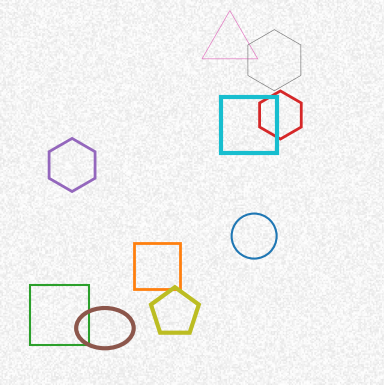[{"shape": "circle", "thickness": 1.5, "radius": 0.29, "center": [0.66, 0.387]}, {"shape": "square", "thickness": 2, "radius": 0.3, "center": [0.408, 0.31]}, {"shape": "square", "thickness": 1.5, "radius": 0.39, "center": [0.154, 0.181]}, {"shape": "hexagon", "thickness": 2, "radius": 0.31, "center": [0.728, 0.701]}, {"shape": "hexagon", "thickness": 2, "radius": 0.34, "center": [0.187, 0.572]}, {"shape": "oval", "thickness": 3, "radius": 0.37, "center": [0.273, 0.148]}, {"shape": "triangle", "thickness": 0.5, "radius": 0.42, "center": [0.597, 0.889]}, {"shape": "hexagon", "thickness": 0.5, "radius": 0.4, "center": [0.713, 0.844]}, {"shape": "pentagon", "thickness": 3, "radius": 0.33, "center": [0.454, 0.189]}, {"shape": "square", "thickness": 3, "radius": 0.36, "center": [0.646, 0.676]}]